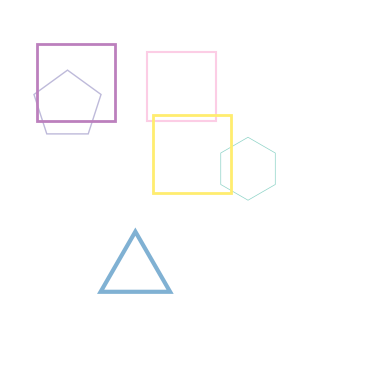[{"shape": "hexagon", "thickness": 0.5, "radius": 0.41, "center": [0.644, 0.562]}, {"shape": "pentagon", "thickness": 1, "radius": 0.46, "center": [0.175, 0.726]}, {"shape": "triangle", "thickness": 3, "radius": 0.52, "center": [0.352, 0.294]}, {"shape": "square", "thickness": 1.5, "radius": 0.45, "center": [0.472, 0.775]}, {"shape": "square", "thickness": 2, "radius": 0.5, "center": [0.197, 0.785]}, {"shape": "square", "thickness": 2, "radius": 0.51, "center": [0.499, 0.599]}]